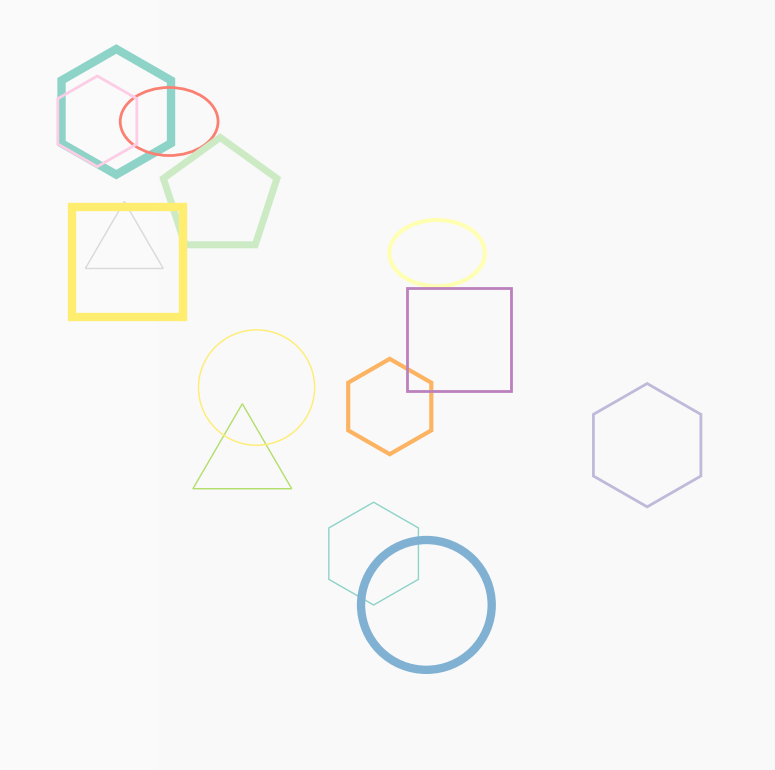[{"shape": "hexagon", "thickness": 3, "radius": 0.41, "center": [0.15, 0.855]}, {"shape": "hexagon", "thickness": 0.5, "radius": 0.33, "center": [0.482, 0.281]}, {"shape": "oval", "thickness": 1.5, "radius": 0.31, "center": [0.564, 0.671]}, {"shape": "hexagon", "thickness": 1, "radius": 0.4, "center": [0.835, 0.422]}, {"shape": "oval", "thickness": 1, "radius": 0.32, "center": [0.218, 0.842]}, {"shape": "circle", "thickness": 3, "radius": 0.42, "center": [0.55, 0.214]}, {"shape": "hexagon", "thickness": 1.5, "radius": 0.31, "center": [0.503, 0.472]}, {"shape": "triangle", "thickness": 0.5, "radius": 0.37, "center": [0.313, 0.402]}, {"shape": "hexagon", "thickness": 1, "radius": 0.29, "center": [0.126, 0.842]}, {"shape": "triangle", "thickness": 0.5, "radius": 0.29, "center": [0.16, 0.68]}, {"shape": "square", "thickness": 1, "radius": 0.34, "center": [0.592, 0.559]}, {"shape": "pentagon", "thickness": 2.5, "radius": 0.39, "center": [0.284, 0.744]}, {"shape": "square", "thickness": 3, "radius": 0.36, "center": [0.165, 0.66]}, {"shape": "circle", "thickness": 0.5, "radius": 0.37, "center": [0.331, 0.497]}]